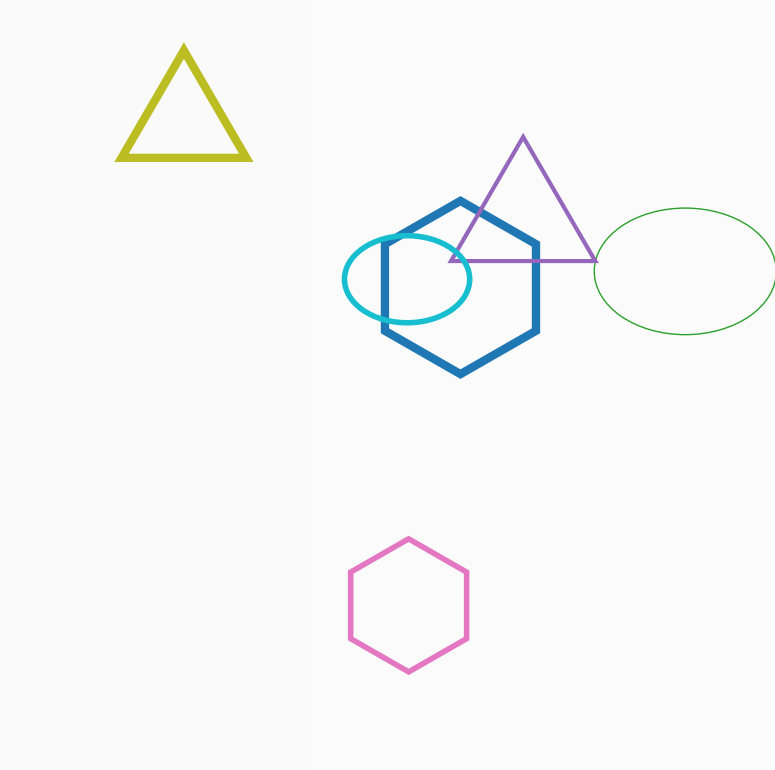[{"shape": "hexagon", "thickness": 3, "radius": 0.56, "center": [0.594, 0.627]}, {"shape": "oval", "thickness": 0.5, "radius": 0.59, "center": [0.884, 0.648]}, {"shape": "triangle", "thickness": 1.5, "radius": 0.54, "center": [0.675, 0.715]}, {"shape": "hexagon", "thickness": 2, "radius": 0.43, "center": [0.527, 0.214]}, {"shape": "triangle", "thickness": 3, "radius": 0.46, "center": [0.237, 0.841]}, {"shape": "oval", "thickness": 2, "radius": 0.4, "center": [0.525, 0.637]}]